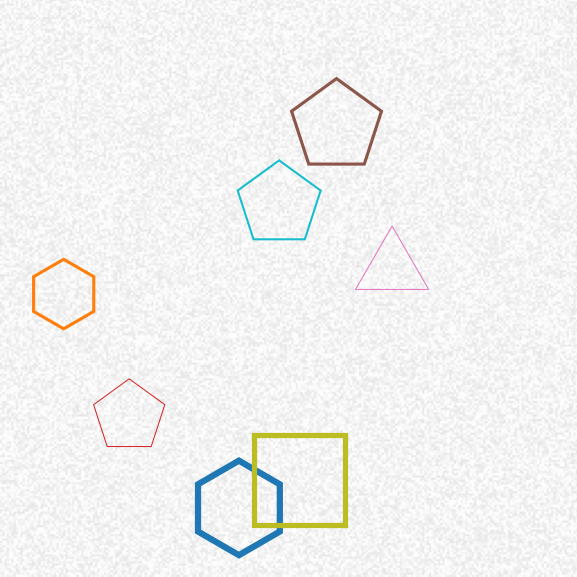[{"shape": "hexagon", "thickness": 3, "radius": 0.41, "center": [0.414, 0.12]}, {"shape": "hexagon", "thickness": 1.5, "radius": 0.3, "center": [0.11, 0.49]}, {"shape": "pentagon", "thickness": 0.5, "radius": 0.32, "center": [0.224, 0.278]}, {"shape": "pentagon", "thickness": 1.5, "radius": 0.41, "center": [0.583, 0.781]}, {"shape": "triangle", "thickness": 0.5, "radius": 0.37, "center": [0.679, 0.535]}, {"shape": "square", "thickness": 2.5, "radius": 0.39, "center": [0.518, 0.168]}, {"shape": "pentagon", "thickness": 1, "radius": 0.38, "center": [0.483, 0.646]}]